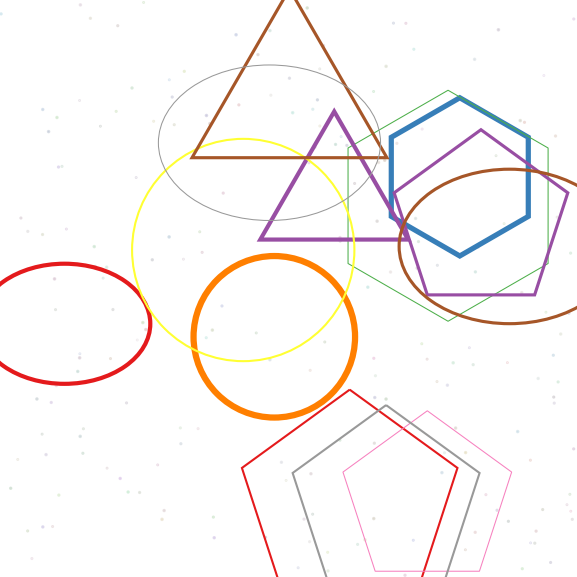[{"shape": "oval", "thickness": 2, "radius": 0.74, "center": [0.112, 0.438]}, {"shape": "pentagon", "thickness": 1, "radius": 0.98, "center": [0.606, 0.128]}, {"shape": "hexagon", "thickness": 2.5, "radius": 0.68, "center": [0.796, 0.693]}, {"shape": "hexagon", "thickness": 0.5, "radius": 1.0, "center": [0.776, 0.643]}, {"shape": "pentagon", "thickness": 1.5, "radius": 0.79, "center": [0.833, 0.616]}, {"shape": "triangle", "thickness": 2, "radius": 0.74, "center": [0.579, 0.658]}, {"shape": "circle", "thickness": 3, "radius": 0.7, "center": [0.475, 0.416]}, {"shape": "circle", "thickness": 1, "radius": 0.96, "center": [0.421, 0.566]}, {"shape": "oval", "thickness": 1.5, "radius": 0.96, "center": [0.882, 0.572]}, {"shape": "triangle", "thickness": 1.5, "radius": 0.97, "center": [0.501, 0.823]}, {"shape": "pentagon", "thickness": 0.5, "radius": 0.77, "center": [0.74, 0.134]}, {"shape": "pentagon", "thickness": 1, "radius": 0.85, "center": [0.669, 0.128]}, {"shape": "oval", "thickness": 0.5, "radius": 0.96, "center": [0.467, 0.752]}]